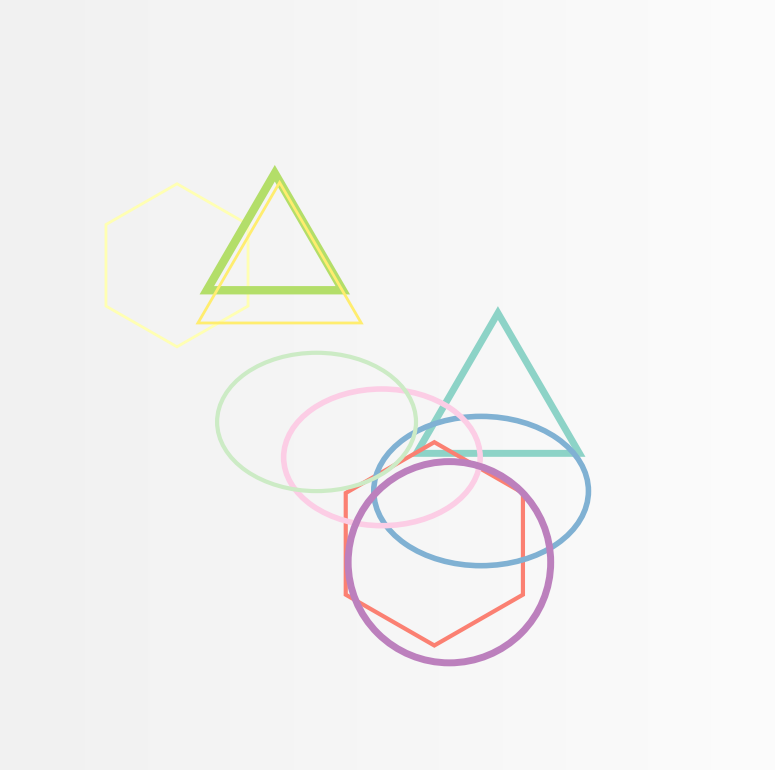[{"shape": "triangle", "thickness": 2.5, "radius": 0.61, "center": [0.642, 0.472]}, {"shape": "hexagon", "thickness": 1, "radius": 0.53, "center": [0.228, 0.655]}, {"shape": "hexagon", "thickness": 1.5, "radius": 0.66, "center": [0.56, 0.294]}, {"shape": "oval", "thickness": 2, "radius": 0.69, "center": [0.621, 0.362]}, {"shape": "triangle", "thickness": 3, "radius": 0.51, "center": [0.355, 0.674]}, {"shape": "oval", "thickness": 2, "radius": 0.63, "center": [0.493, 0.406]}, {"shape": "circle", "thickness": 2.5, "radius": 0.65, "center": [0.58, 0.27]}, {"shape": "oval", "thickness": 1.5, "radius": 0.64, "center": [0.408, 0.452]}, {"shape": "triangle", "thickness": 1, "radius": 0.61, "center": [0.361, 0.641]}]